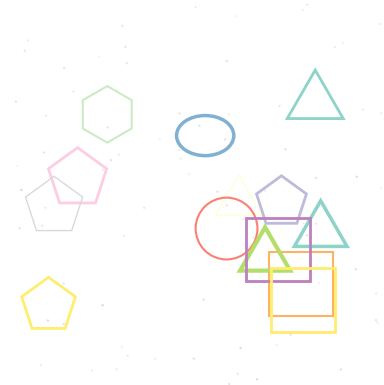[{"shape": "triangle", "thickness": 2, "radius": 0.42, "center": [0.819, 0.734]}, {"shape": "triangle", "thickness": 2.5, "radius": 0.4, "center": [0.833, 0.399]}, {"shape": "triangle", "thickness": 0.5, "radius": 0.35, "center": [0.62, 0.476]}, {"shape": "pentagon", "thickness": 2, "radius": 0.34, "center": [0.731, 0.475]}, {"shape": "circle", "thickness": 1.5, "radius": 0.4, "center": [0.588, 0.406]}, {"shape": "oval", "thickness": 2.5, "radius": 0.37, "center": [0.533, 0.648]}, {"shape": "square", "thickness": 1.5, "radius": 0.42, "center": [0.781, 0.263]}, {"shape": "triangle", "thickness": 3, "radius": 0.38, "center": [0.689, 0.335]}, {"shape": "pentagon", "thickness": 2, "radius": 0.4, "center": [0.201, 0.537]}, {"shape": "pentagon", "thickness": 1, "radius": 0.39, "center": [0.14, 0.464]}, {"shape": "square", "thickness": 2, "radius": 0.42, "center": [0.723, 0.352]}, {"shape": "hexagon", "thickness": 1.5, "radius": 0.37, "center": [0.279, 0.703]}, {"shape": "pentagon", "thickness": 2, "radius": 0.37, "center": [0.126, 0.206]}, {"shape": "square", "thickness": 2, "radius": 0.41, "center": [0.788, 0.221]}]